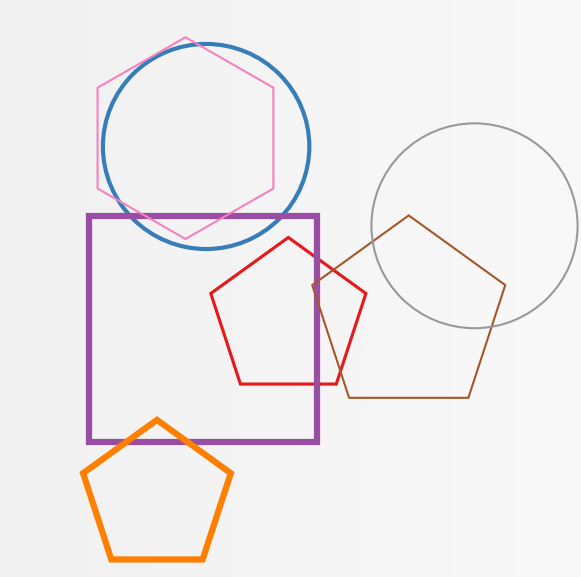[{"shape": "pentagon", "thickness": 1.5, "radius": 0.7, "center": [0.496, 0.448]}, {"shape": "circle", "thickness": 2, "radius": 0.89, "center": [0.355, 0.745]}, {"shape": "square", "thickness": 3, "radius": 0.98, "center": [0.349, 0.43]}, {"shape": "pentagon", "thickness": 3, "radius": 0.67, "center": [0.27, 0.138]}, {"shape": "pentagon", "thickness": 1, "radius": 0.87, "center": [0.703, 0.452]}, {"shape": "hexagon", "thickness": 1, "radius": 0.87, "center": [0.319, 0.76]}, {"shape": "circle", "thickness": 1, "radius": 0.89, "center": [0.816, 0.608]}]